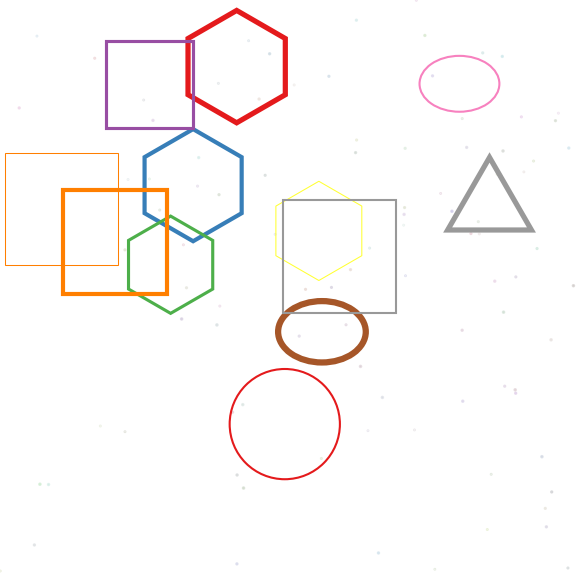[{"shape": "hexagon", "thickness": 2.5, "radius": 0.49, "center": [0.41, 0.884]}, {"shape": "circle", "thickness": 1, "radius": 0.48, "center": [0.493, 0.265]}, {"shape": "hexagon", "thickness": 2, "radius": 0.49, "center": [0.334, 0.678]}, {"shape": "hexagon", "thickness": 1.5, "radius": 0.42, "center": [0.295, 0.541]}, {"shape": "square", "thickness": 1.5, "radius": 0.38, "center": [0.259, 0.853]}, {"shape": "square", "thickness": 0.5, "radius": 0.49, "center": [0.106, 0.637]}, {"shape": "square", "thickness": 2, "radius": 0.45, "center": [0.199, 0.58]}, {"shape": "hexagon", "thickness": 0.5, "radius": 0.43, "center": [0.552, 0.599]}, {"shape": "oval", "thickness": 3, "radius": 0.38, "center": [0.557, 0.425]}, {"shape": "oval", "thickness": 1, "radius": 0.35, "center": [0.796, 0.854]}, {"shape": "square", "thickness": 1, "radius": 0.49, "center": [0.588, 0.555]}, {"shape": "triangle", "thickness": 2.5, "radius": 0.42, "center": [0.848, 0.643]}]